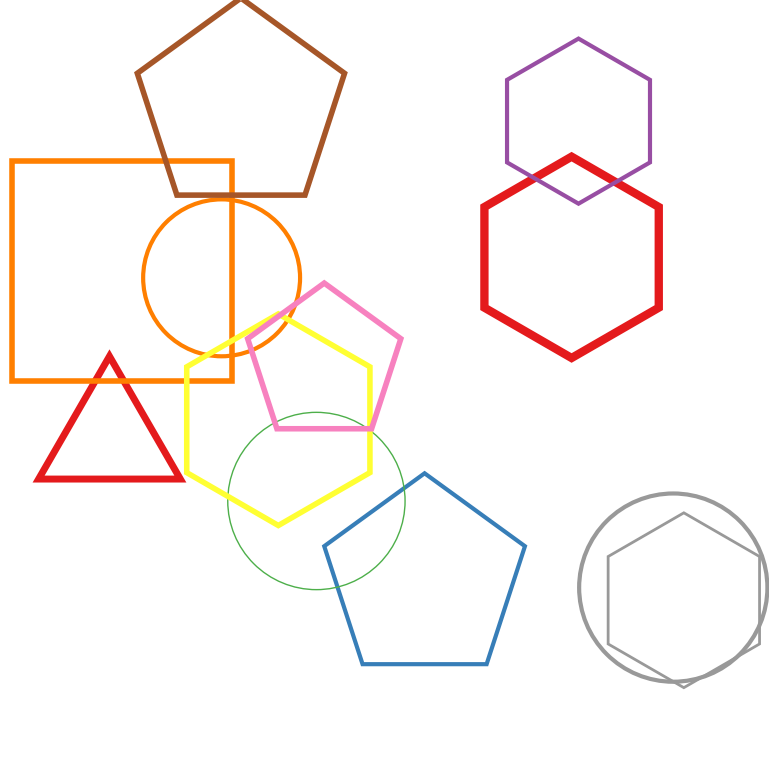[{"shape": "triangle", "thickness": 2.5, "radius": 0.53, "center": [0.142, 0.431]}, {"shape": "hexagon", "thickness": 3, "radius": 0.65, "center": [0.742, 0.666]}, {"shape": "pentagon", "thickness": 1.5, "radius": 0.69, "center": [0.551, 0.248]}, {"shape": "circle", "thickness": 0.5, "radius": 0.58, "center": [0.411, 0.349]}, {"shape": "hexagon", "thickness": 1.5, "radius": 0.54, "center": [0.751, 0.843]}, {"shape": "square", "thickness": 2, "radius": 0.71, "center": [0.158, 0.648]}, {"shape": "circle", "thickness": 1.5, "radius": 0.51, "center": [0.288, 0.639]}, {"shape": "hexagon", "thickness": 2, "radius": 0.69, "center": [0.361, 0.455]}, {"shape": "pentagon", "thickness": 2, "radius": 0.71, "center": [0.313, 0.861]}, {"shape": "pentagon", "thickness": 2, "radius": 0.52, "center": [0.421, 0.528]}, {"shape": "circle", "thickness": 1.5, "radius": 0.61, "center": [0.874, 0.237]}, {"shape": "hexagon", "thickness": 1, "radius": 0.57, "center": [0.888, 0.22]}]